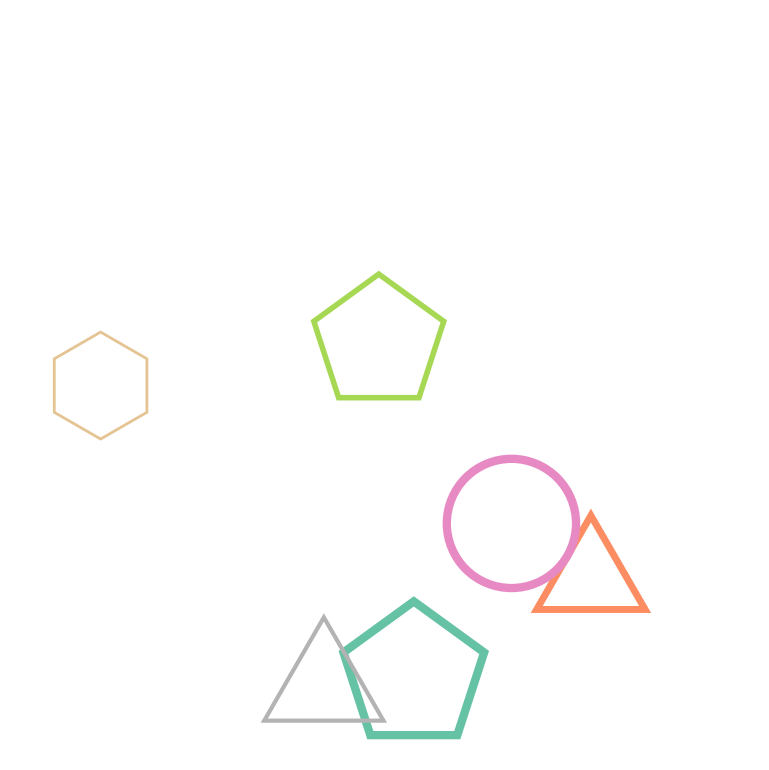[{"shape": "pentagon", "thickness": 3, "radius": 0.48, "center": [0.537, 0.123]}, {"shape": "triangle", "thickness": 2.5, "radius": 0.41, "center": [0.767, 0.249]}, {"shape": "circle", "thickness": 3, "radius": 0.42, "center": [0.664, 0.32]}, {"shape": "pentagon", "thickness": 2, "radius": 0.44, "center": [0.492, 0.555]}, {"shape": "hexagon", "thickness": 1, "radius": 0.35, "center": [0.131, 0.499]}, {"shape": "triangle", "thickness": 1.5, "radius": 0.45, "center": [0.421, 0.109]}]